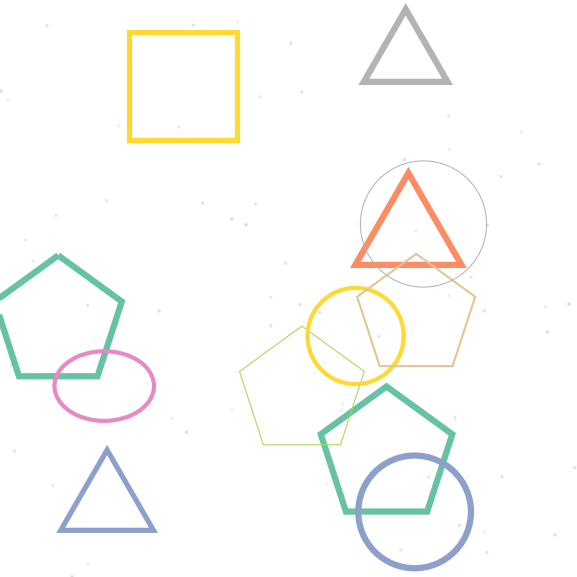[{"shape": "pentagon", "thickness": 3, "radius": 0.6, "center": [0.669, 0.21]}, {"shape": "pentagon", "thickness": 3, "radius": 0.58, "center": [0.101, 0.441]}, {"shape": "triangle", "thickness": 3, "radius": 0.53, "center": [0.707, 0.593]}, {"shape": "triangle", "thickness": 2.5, "radius": 0.46, "center": [0.185, 0.127]}, {"shape": "circle", "thickness": 3, "radius": 0.49, "center": [0.718, 0.113]}, {"shape": "oval", "thickness": 2, "radius": 0.43, "center": [0.181, 0.331]}, {"shape": "pentagon", "thickness": 0.5, "radius": 0.57, "center": [0.523, 0.321]}, {"shape": "square", "thickness": 2.5, "radius": 0.47, "center": [0.317, 0.851]}, {"shape": "circle", "thickness": 2, "radius": 0.42, "center": [0.616, 0.417]}, {"shape": "pentagon", "thickness": 1, "radius": 0.54, "center": [0.721, 0.452]}, {"shape": "circle", "thickness": 0.5, "radius": 0.55, "center": [0.733, 0.611]}, {"shape": "triangle", "thickness": 3, "radius": 0.42, "center": [0.703, 0.899]}]